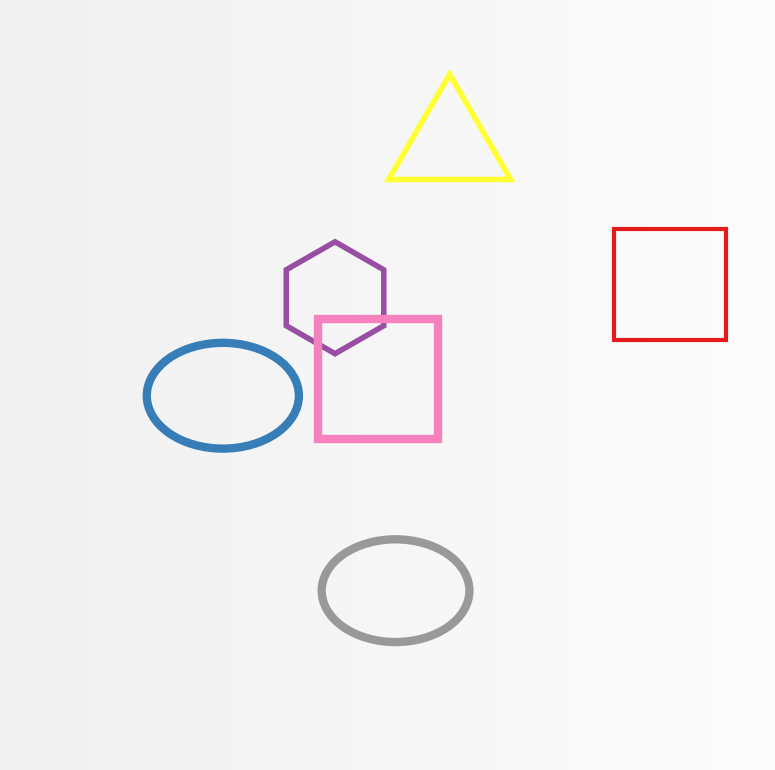[{"shape": "square", "thickness": 1.5, "radius": 0.36, "center": [0.865, 0.63]}, {"shape": "oval", "thickness": 3, "radius": 0.49, "center": [0.288, 0.486]}, {"shape": "hexagon", "thickness": 2, "radius": 0.36, "center": [0.432, 0.613]}, {"shape": "triangle", "thickness": 2, "radius": 0.46, "center": [0.58, 0.812]}, {"shape": "square", "thickness": 3, "radius": 0.39, "center": [0.488, 0.508]}, {"shape": "oval", "thickness": 3, "radius": 0.48, "center": [0.51, 0.233]}]